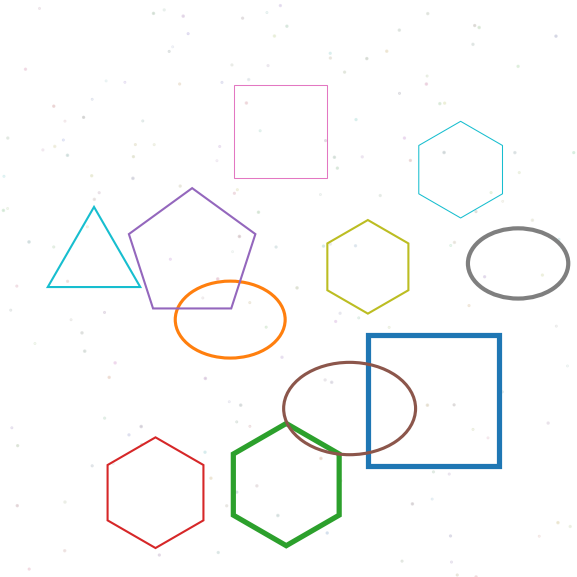[{"shape": "square", "thickness": 2.5, "radius": 0.56, "center": [0.75, 0.306]}, {"shape": "oval", "thickness": 1.5, "radius": 0.48, "center": [0.399, 0.446]}, {"shape": "hexagon", "thickness": 2.5, "radius": 0.53, "center": [0.496, 0.16]}, {"shape": "hexagon", "thickness": 1, "radius": 0.48, "center": [0.269, 0.146]}, {"shape": "pentagon", "thickness": 1, "radius": 0.58, "center": [0.333, 0.558]}, {"shape": "oval", "thickness": 1.5, "radius": 0.57, "center": [0.605, 0.292]}, {"shape": "square", "thickness": 0.5, "radius": 0.4, "center": [0.486, 0.771]}, {"shape": "oval", "thickness": 2, "radius": 0.43, "center": [0.897, 0.543]}, {"shape": "hexagon", "thickness": 1, "radius": 0.41, "center": [0.637, 0.537]}, {"shape": "triangle", "thickness": 1, "radius": 0.46, "center": [0.163, 0.548]}, {"shape": "hexagon", "thickness": 0.5, "radius": 0.42, "center": [0.798, 0.705]}]